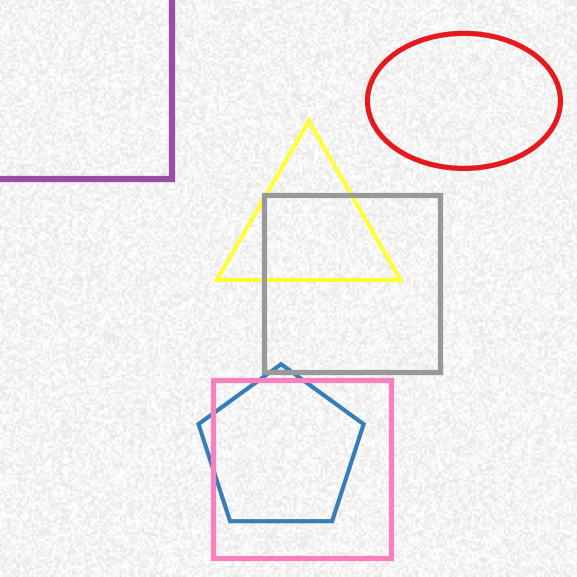[{"shape": "oval", "thickness": 2.5, "radius": 0.84, "center": [0.803, 0.824]}, {"shape": "pentagon", "thickness": 2, "radius": 0.75, "center": [0.487, 0.218]}, {"shape": "square", "thickness": 3, "radius": 0.86, "center": [0.126, 0.86]}, {"shape": "triangle", "thickness": 2, "radius": 0.92, "center": [0.535, 0.606]}, {"shape": "square", "thickness": 2.5, "radius": 0.77, "center": [0.524, 0.187]}, {"shape": "square", "thickness": 2.5, "radius": 0.76, "center": [0.61, 0.508]}]